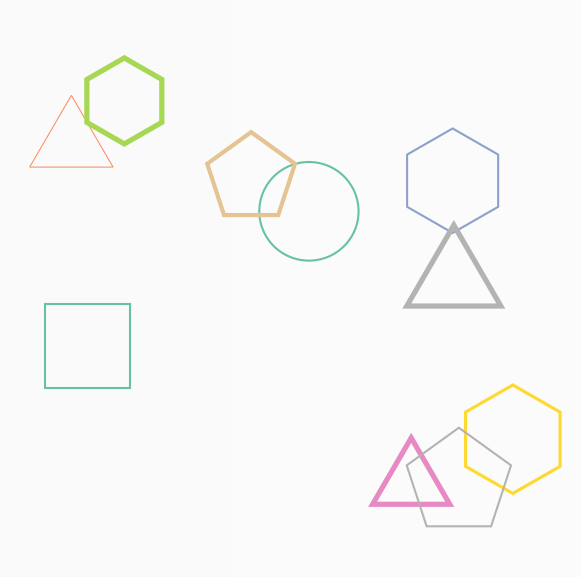[{"shape": "circle", "thickness": 1, "radius": 0.43, "center": [0.531, 0.633]}, {"shape": "square", "thickness": 1, "radius": 0.36, "center": [0.15, 0.4]}, {"shape": "triangle", "thickness": 0.5, "radius": 0.41, "center": [0.123, 0.751]}, {"shape": "hexagon", "thickness": 1, "radius": 0.45, "center": [0.779, 0.686]}, {"shape": "triangle", "thickness": 2.5, "radius": 0.38, "center": [0.707, 0.164]}, {"shape": "hexagon", "thickness": 2.5, "radius": 0.37, "center": [0.214, 0.824]}, {"shape": "hexagon", "thickness": 1.5, "radius": 0.47, "center": [0.882, 0.239]}, {"shape": "pentagon", "thickness": 2, "radius": 0.4, "center": [0.432, 0.691]}, {"shape": "pentagon", "thickness": 1, "radius": 0.47, "center": [0.789, 0.164]}, {"shape": "triangle", "thickness": 2.5, "radius": 0.47, "center": [0.781, 0.516]}]